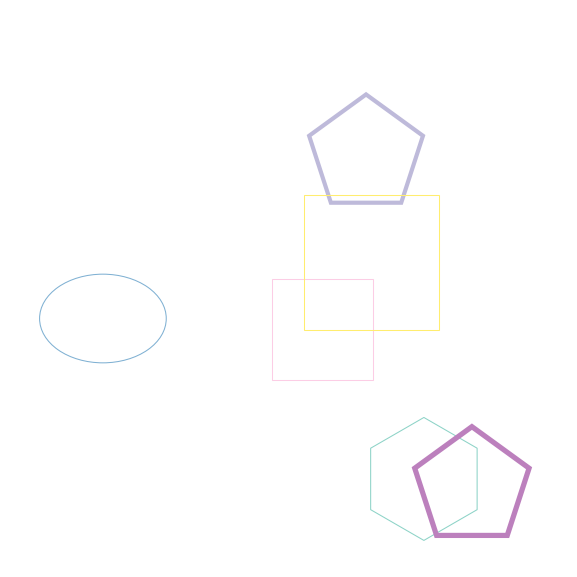[{"shape": "hexagon", "thickness": 0.5, "radius": 0.53, "center": [0.734, 0.17]}, {"shape": "pentagon", "thickness": 2, "radius": 0.52, "center": [0.634, 0.732]}, {"shape": "oval", "thickness": 0.5, "radius": 0.55, "center": [0.178, 0.448]}, {"shape": "square", "thickness": 0.5, "radius": 0.44, "center": [0.558, 0.429]}, {"shape": "pentagon", "thickness": 2.5, "radius": 0.52, "center": [0.817, 0.156]}, {"shape": "square", "thickness": 0.5, "radius": 0.58, "center": [0.643, 0.545]}]